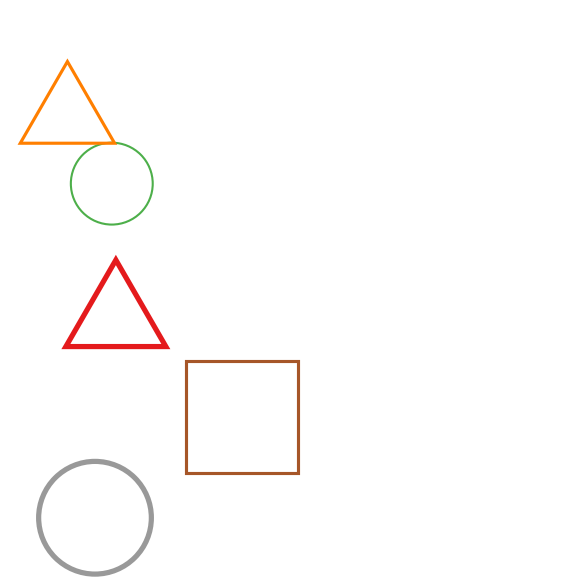[{"shape": "triangle", "thickness": 2.5, "radius": 0.5, "center": [0.201, 0.449]}, {"shape": "circle", "thickness": 1, "radius": 0.35, "center": [0.194, 0.681]}, {"shape": "triangle", "thickness": 1.5, "radius": 0.47, "center": [0.117, 0.798]}, {"shape": "square", "thickness": 1.5, "radius": 0.49, "center": [0.419, 0.277]}, {"shape": "circle", "thickness": 2.5, "radius": 0.49, "center": [0.165, 0.103]}]